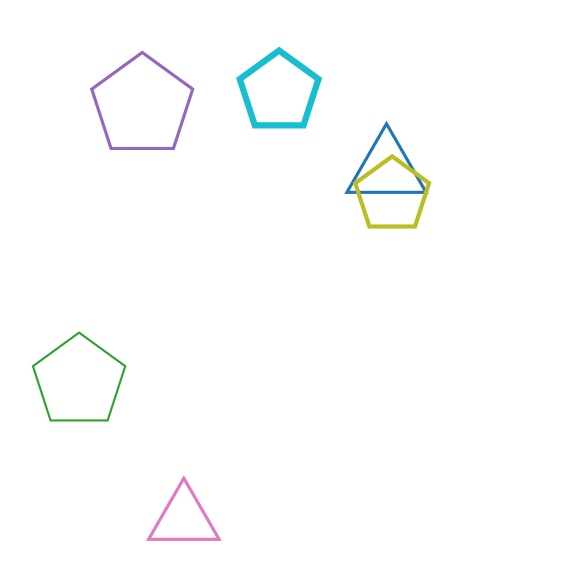[{"shape": "triangle", "thickness": 1.5, "radius": 0.4, "center": [0.669, 0.706]}, {"shape": "pentagon", "thickness": 1, "radius": 0.42, "center": [0.137, 0.339]}, {"shape": "pentagon", "thickness": 1.5, "radius": 0.46, "center": [0.246, 0.816]}, {"shape": "triangle", "thickness": 1.5, "radius": 0.35, "center": [0.318, 0.1]}, {"shape": "pentagon", "thickness": 2, "radius": 0.34, "center": [0.679, 0.661]}, {"shape": "pentagon", "thickness": 3, "radius": 0.36, "center": [0.483, 0.84]}]